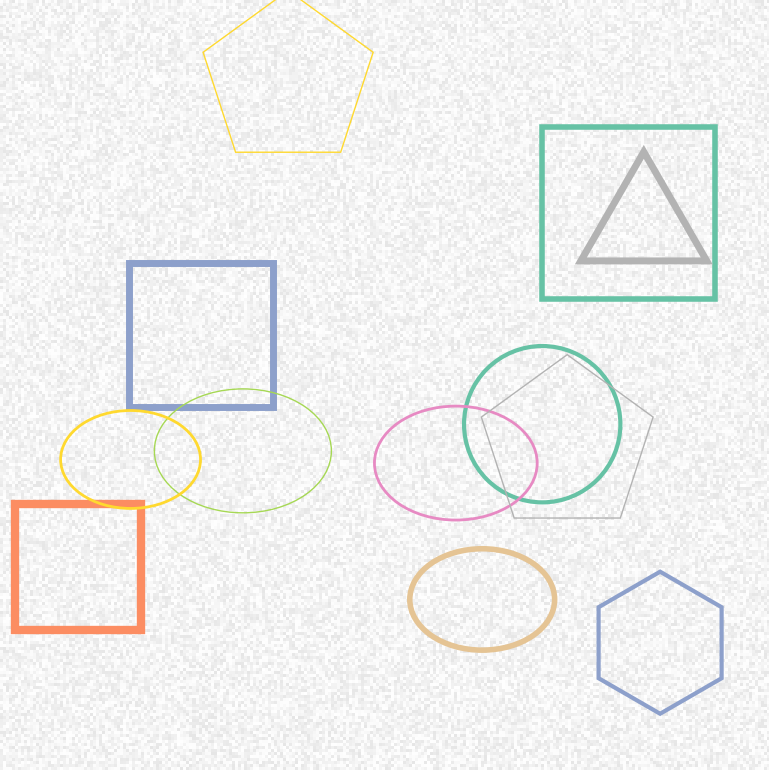[{"shape": "circle", "thickness": 1.5, "radius": 0.51, "center": [0.704, 0.449]}, {"shape": "square", "thickness": 2, "radius": 0.56, "center": [0.816, 0.723]}, {"shape": "square", "thickness": 3, "radius": 0.41, "center": [0.101, 0.264]}, {"shape": "square", "thickness": 2.5, "radius": 0.47, "center": [0.261, 0.565]}, {"shape": "hexagon", "thickness": 1.5, "radius": 0.46, "center": [0.857, 0.165]}, {"shape": "oval", "thickness": 1, "radius": 0.53, "center": [0.592, 0.399]}, {"shape": "oval", "thickness": 0.5, "radius": 0.57, "center": [0.315, 0.414]}, {"shape": "oval", "thickness": 1, "radius": 0.45, "center": [0.17, 0.403]}, {"shape": "pentagon", "thickness": 0.5, "radius": 0.58, "center": [0.374, 0.896]}, {"shape": "oval", "thickness": 2, "radius": 0.47, "center": [0.626, 0.221]}, {"shape": "triangle", "thickness": 2.5, "radius": 0.47, "center": [0.836, 0.708]}, {"shape": "pentagon", "thickness": 0.5, "radius": 0.59, "center": [0.737, 0.422]}]